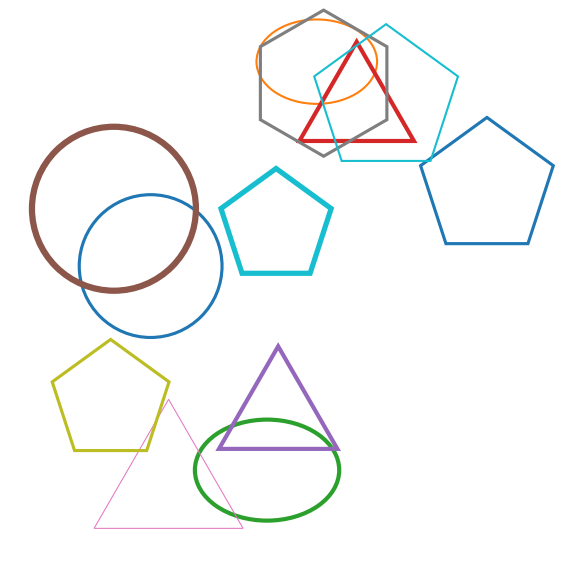[{"shape": "pentagon", "thickness": 1.5, "radius": 0.6, "center": [0.843, 0.675]}, {"shape": "circle", "thickness": 1.5, "radius": 0.62, "center": [0.261, 0.538]}, {"shape": "oval", "thickness": 1, "radius": 0.52, "center": [0.549, 0.892]}, {"shape": "oval", "thickness": 2, "radius": 0.62, "center": [0.462, 0.185]}, {"shape": "triangle", "thickness": 2, "radius": 0.57, "center": [0.618, 0.812]}, {"shape": "triangle", "thickness": 2, "radius": 0.59, "center": [0.482, 0.281]}, {"shape": "circle", "thickness": 3, "radius": 0.71, "center": [0.197, 0.638]}, {"shape": "triangle", "thickness": 0.5, "radius": 0.74, "center": [0.292, 0.159]}, {"shape": "hexagon", "thickness": 1.5, "radius": 0.63, "center": [0.56, 0.855]}, {"shape": "pentagon", "thickness": 1.5, "radius": 0.53, "center": [0.192, 0.305]}, {"shape": "pentagon", "thickness": 2.5, "radius": 0.5, "center": [0.478, 0.607]}, {"shape": "pentagon", "thickness": 1, "radius": 0.65, "center": [0.669, 0.826]}]